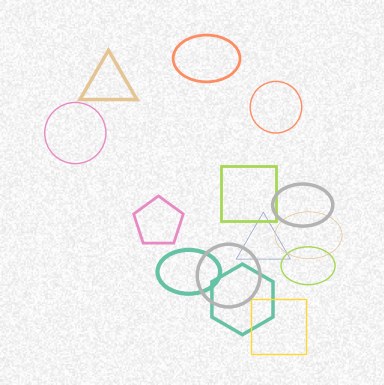[{"shape": "oval", "thickness": 3, "radius": 0.41, "center": [0.49, 0.294]}, {"shape": "hexagon", "thickness": 2.5, "radius": 0.46, "center": [0.63, 0.222]}, {"shape": "oval", "thickness": 2, "radius": 0.43, "center": [0.537, 0.848]}, {"shape": "circle", "thickness": 1, "radius": 0.33, "center": [0.717, 0.722]}, {"shape": "triangle", "thickness": 0.5, "radius": 0.41, "center": [0.684, 0.368]}, {"shape": "circle", "thickness": 1, "radius": 0.4, "center": [0.196, 0.654]}, {"shape": "pentagon", "thickness": 2, "radius": 0.34, "center": [0.412, 0.423]}, {"shape": "square", "thickness": 2, "radius": 0.36, "center": [0.645, 0.497]}, {"shape": "oval", "thickness": 1, "radius": 0.35, "center": [0.8, 0.31]}, {"shape": "square", "thickness": 1, "radius": 0.36, "center": [0.723, 0.152]}, {"shape": "triangle", "thickness": 2.5, "radius": 0.43, "center": [0.282, 0.784]}, {"shape": "oval", "thickness": 0.5, "radius": 0.44, "center": [0.801, 0.389]}, {"shape": "circle", "thickness": 2.5, "radius": 0.41, "center": [0.594, 0.284]}, {"shape": "oval", "thickness": 2.5, "radius": 0.39, "center": [0.786, 0.467]}]